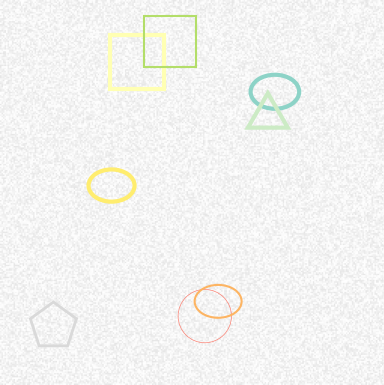[{"shape": "oval", "thickness": 3, "radius": 0.32, "center": [0.714, 0.762]}, {"shape": "square", "thickness": 3, "radius": 0.35, "center": [0.356, 0.839]}, {"shape": "circle", "thickness": 0.5, "radius": 0.35, "center": [0.532, 0.179]}, {"shape": "oval", "thickness": 1.5, "radius": 0.3, "center": [0.567, 0.217]}, {"shape": "square", "thickness": 1.5, "radius": 0.33, "center": [0.442, 0.892]}, {"shape": "pentagon", "thickness": 2, "radius": 0.31, "center": [0.139, 0.153]}, {"shape": "triangle", "thickness": 3, "radius": 0.3, "center": [0.696, 0.698]}, {"shape": "oval", "thickness": 3, "radius": 0.3, "center": [0.29, 0.518]}]